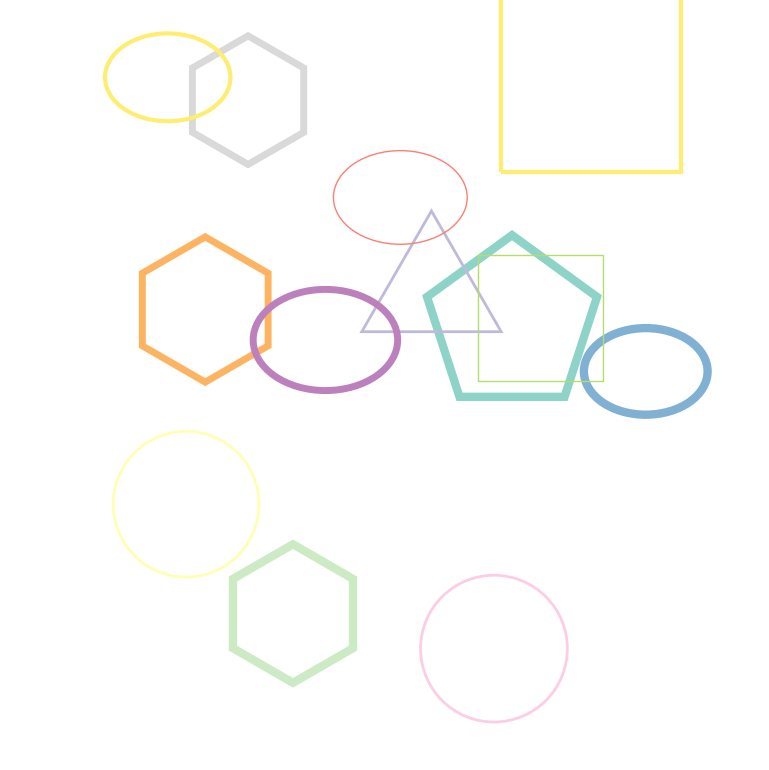[{"shape": "pentagon", "thickness": 3, "radius": 0.58, "center": [0.665, 0.579]}, {"shape": "circle", "thickness": 1, "radius": 0.47, "center": [0.242, 0.345]}, {"shape": "triangle", "thickness": 1, "radius": 0.52, "center": [0.56, 0.621]}, {"shape": "oval", "thickness": 0.5, "radius": 0.43, "center": [0.52, 0.744]}, {"shape": "oval", "thickness": 3, "radius": 0.4, "center": [0.839, 0.518]}, {"shape": "hexagon", "thickness": 2.5, "radius": 0.47, "center": [0.267, 0.598]}, {"shape": "square", "thickness": 0.5, "radius": 0.41, "center": [0.702, 0.587]}, {"shape": "circle", "thickness": 1, "radius": 0.48, "center": [0.642, 0.158]}, {"shape": "hexagon", "thickness": 2.5, "radius": 0.42, "center": [0.322, 0.87]}, {"shape": "oval", "thickness": 2.5, "radius": 0.47, "center": [0.423, 0.558]}, {"shape": "hexagon", "thickness": 3, "radius": 0.45, "center": [0.38, 0.203]}, {"shape": "square", "thickness": 1.5, "radius": 0.58, "center": [0.767, 0.894]}, {"shape": "oval", "thickness": 1.5, "radius": 0.41, "center": [0.218, 0.9]}]